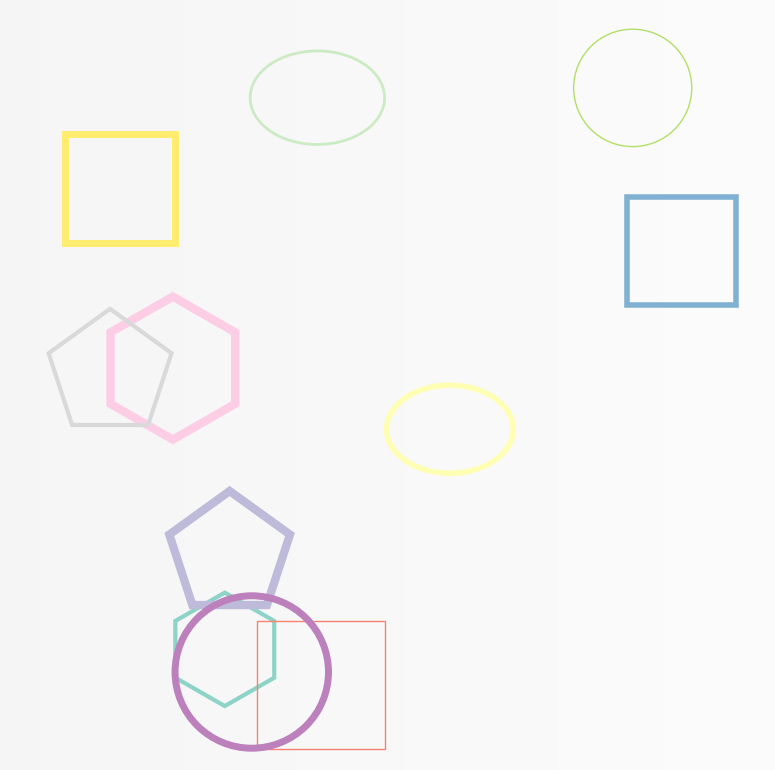[{"shape": "hexagon", "thickness": 1.5, "radius": 0.37, "center": [0.29, 0.157]}, {"shape": "oval", "thickness": 2, "radius": 0.41, "center": [0.58, 0.443]}, {"shape": "pentagon", "thickness": 3, "radius": 0.41, "center": [0.296, 0.28]}, {"shape": "square", "thickness": 0.5, "radius": 0.42, "center": [0.414, 0.111]}, {"shape": "square", "thickness": 2, "radius": 0.35, "center": [0.879, 0.674]}, {"shape": "circle", "thickness": 0.5, "radius": 0.38, "center": [0.816, 0.886]}, {"shape": "hexagon", "thickness": 3, "radius": 0.46, "center": [0.223, 0.522]}, {"shape": "pentagon", "thickness": 1.5, "radius": 0.42, "center": [0.142, 0.516]}, {"shape": "circle", "thickness": 2.5, "radius": 0.49, "center": [0.325, 0.127]}, {"shape": "oval", "thickness": 1, "radius": 0.43, "center": [0.409, 0.873]}, {"shape": "square", "thickness": 2.5, "radius": 0.35, "center": [0.155, 0.755]}]